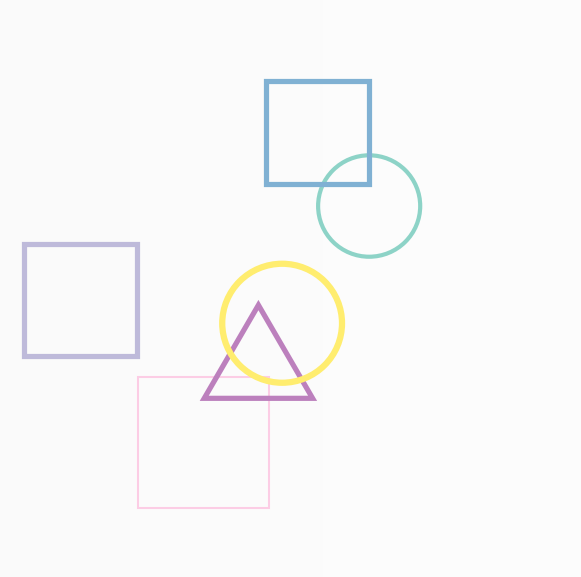[{"shape": "circle", "thickness": 2, "radius": 0.44, "center": [0.635, 0.642]}, {"shape": "square", "thickness": 2.5, "radius": 0.48, "center": [0.138, 0.48]}, {"shape": "square", "thickness": 2.5, "radius": 0.44, "center": [0.547, 0.769]}, {"shape": "square", "thickness": 1, "radius": 0.56, "center": [0.351, 0.233]}, {"shape": "triangle", "thickness": 2.5, "radius": 0.54, "center": [0.445, 0.363]}, {"shape": "circle", "thickness": 3, "radius": 0.52, "center": [0.485, 0.439]}]